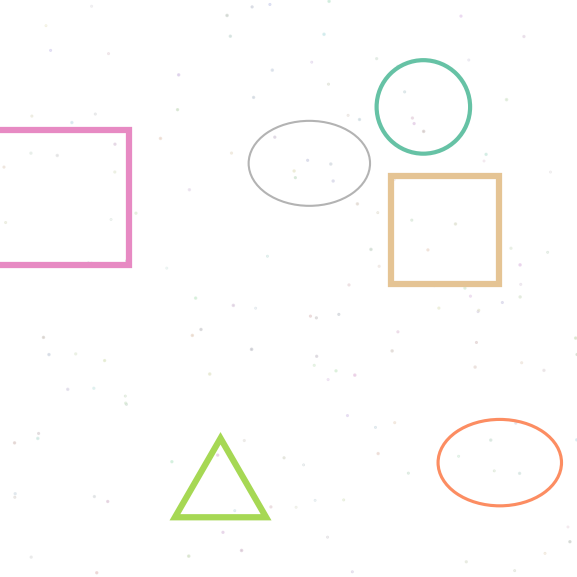[{"shape": "circle", "thickness": 2, "radius": 0.4, "center": [0.733, 0.814]}, {"shape": "oval", "thickness": 1.5, "radius": 0.53, "center": [0.865, 0.198]}, {"shape": "square", "thickness": 3, "radius": 0.59, "center": [0.105, 0.657]}, {"shape": "triangle", "thickness": 3, "radius": 0.46, "center": [0.382, 0.149]}, {"shape": "square", "thickness": 3, "radius": 0.47, "center": [0.77, 0.601]}, {"shape": "oval", "thickness": 1, "radius": 0.53, "center": [0.536, 0.716]}]